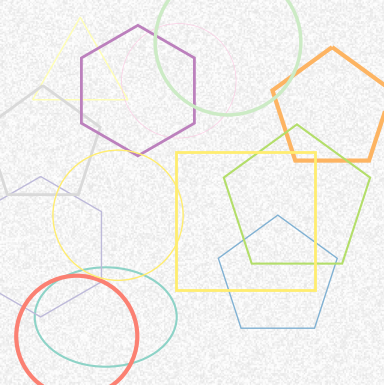[{"shape": "oval", "thickness": 1.5, "radius": 0.92, "center": [0.275, 0.177]}, {"shape": "triangle", "thickness": 1, "radius": 0.71, "center": [0.208, 0.812]}, {"shape": "hexagon", "thickness": 1, "radius": 0.91, "center": [0.106, 0.359]}, {"shape": "circle", "thickness": 3, "radius": 0.79, "center": [0.199, 0.127]}, {"shape": "pentagon", "thickness": 1, "radius": 0.81, "center": [0.722, 0.279]}, {"shape": "pentagon", "thickness": 3, "radius": 0.81, "center": [0.863, 0.715]}, {"shape": "pentagon", "thickness": 1.5, "radius": 1.0, "center": [0.771, 0.477]}, {"shape": "circle", "thickness": 0.5, "radius": 0.74, "center": [0.465, 0.79]}, {"shape": "pentagon", "thickness": 2, "radius": 0.78, "center": [0.111, 0.621]}, {"shape": "hexagon", "thickness": 2, "radius": 0.85, "center": [0.358, 0.765]}, {"shape": "circle", "thickness": 2.5, "radius": 0.95, "center": [0.592, 0.891]}, {"shape": "square", "thickness": 2, "radius": 0.9, "center": [0.637, 0.425]}, {"shape": "circle", "thickness": 1, "radius": 0.85, "center": [0.307, 0.441]}]